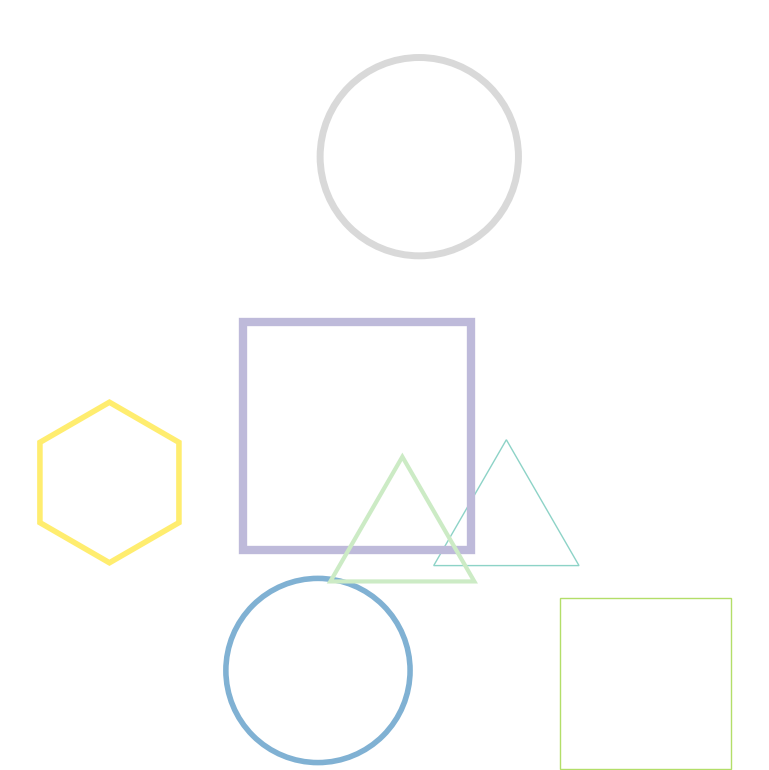[{"shape": "triangle", "thickness": 0.5, "radius": 0.54, "center": [0.658, 0.32]}, {"shape": "square", "thickness": 3, "radius": 0.74, "center": [0.463, 0.433]}, {"shape": "circle", "thickness": 2, "radius": 0.6, "center": [0.413, 0.129]}, {"shape": "square", "thickness": 0.5, "radius": 0.55, "center": [0.839, 0.112]}, {"shape": "circle", "thickness": 2.5, "radius": 0.64, "center": [0.545, 0.797]}, {"shape": "triangle", "thickness": 1.5, "radius": 0.54, "center": [0.523, 0.299]}, {"shape": "hexagon", "thickness": 2, "radius": 0.52, "center": [0.142, 0.373]}]